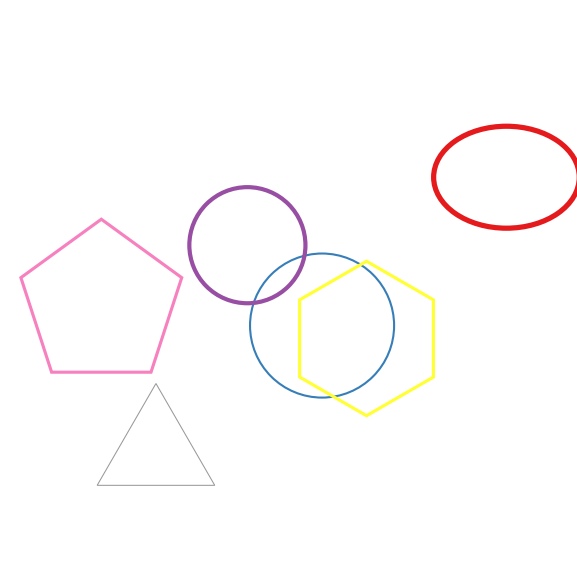[{"shape": "oval", "thickness": 2.5, "radius": 0.63, "center": [0.877, 0.692]}, {"shape": "circle", "thickness": 1, "radius": 0.62, "center": [0.558, 0.435]}, {"shape": "circle", "thickness": 2, "radius": 0.5, "center": [0.428, 0.575]}, {"shape": "hexagon", "thickness": 1.5, "radius": 0.67, "center": [0.635, 0.413]}, {"shape": "pentagon", "thickness": 1.5, "radius": 0.73, "center": [0.175, 0.473]}, {"shape": "triangle", "thickness": 0.5, "radius": 0.59, "center": [0.27, 0.218]}]